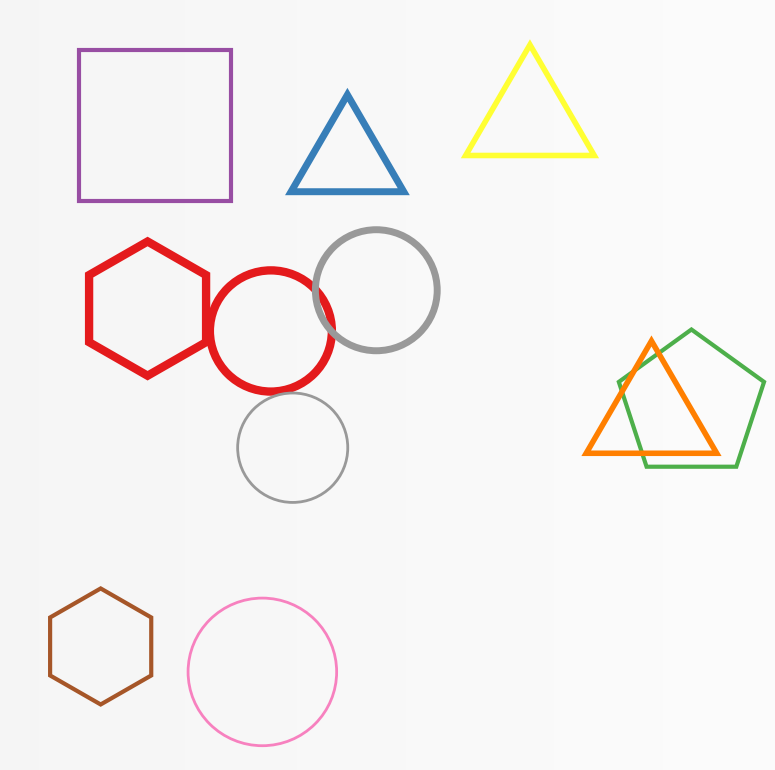[{"shape": "circle", "thickness": 3, "radius": 0.39, "center": [0.35, 0.57]}, {"shape": "hexagon", "thickness": 3, "radius": 0.44, "center": [0.19, 0.599]}, {"shape": "triangle", "thickness": 2.5, "radius": 0.42, "center": [0.448, 0.793]}, {"shape": "pentagon", "thickness": 1.5, "radius": 0.49, "center": [0.892, 0.474]}, {"shape": "square", "thickness": 1.5, "radius": 0.49, "center": [0.2, 0.837]}, {"shape": "triangle", "thickness": 2, "radius": 0.49, "center": [0.841, 0.46]}, {"shape": "triangle", "thickness": 2, "radius": 0.48, "center": [0.684, 0.846]}, {"shape": "hexagon", "thickness": 1.5, "radius": 0.38, "center": [0.13, 0.16]}, {"shape": "circle", "thickness": 1, "radius": 0.48, "center": [0.339, 0.127]}, {"shape": "circle", "thickness": 2.5, "radius": 0.39, "center": [0.486, 0.623]}, {"shape": "circle", "thickness": 1, "radius": 0.36, "center": [0.378, 0.419]}]